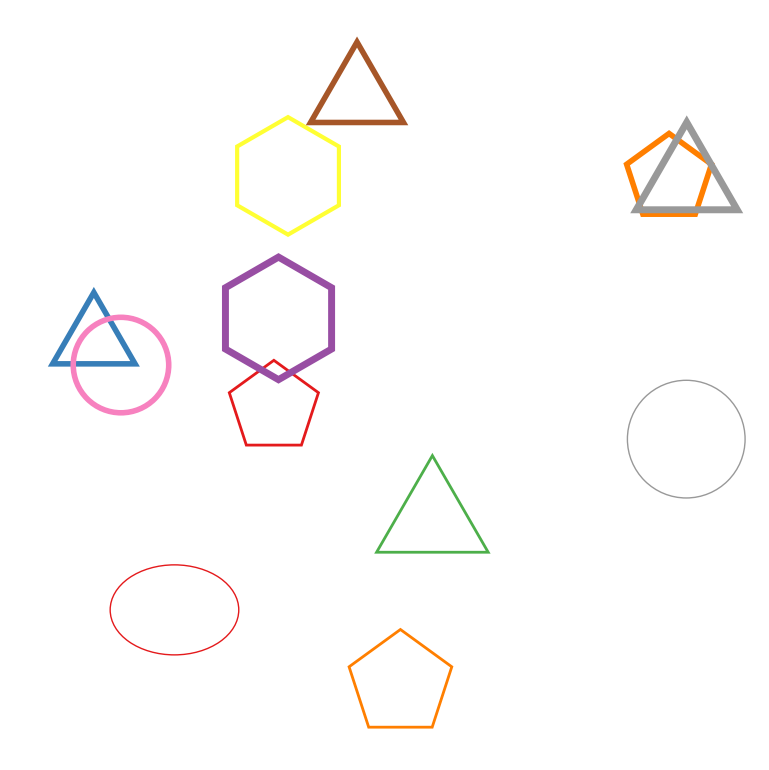[{"shape": "oval", "thickness": 0.5, "radius": 0.42, "center": [0.227, 0.208]}, {"shape": "pentagon", "thickness": 1, "radius": 0.3, "center": [0.356, 0.471]}, {"shape": "triangle", "thickness": 2, "radius": 0.31, "center": [0.122, 0.558]}, {"shape": "triangle", "thickness": 1, "radius": 0.42, "center": [0.562, 0.325]}, {"shape": "hexagon", "thickness": 2.5, "radius": 0.4, "center": [0.362, 0.587]}, {"shape": "pentagon", "thickness": 2, "radius": 0.29, "center": [0.869, 0.769]}, {"shape": "pentagon", "thickness": 1, "radius": 0.35, "center": [0.52, 0.112]}, {"shape": "hexagon", "thickness": 1.5, "radius": 0.38, "center": [0.374, 0.772]}, {"shape": "triangle", "thickness": 2, "radius": 0.35, "center": [0.464, 0.876]}, {"shape": "circle", "thickness": 2, "radius": 0.31, "center": [0.157, 0.526]}, {"shape": "circle", "thickness": 0.5, "radius": 0.38, "center": [0.891, 0.43]}, {"shape": "triangle", "thickness": 2.5, "radius": 0.38, "center": [0.892, 0.765]}]